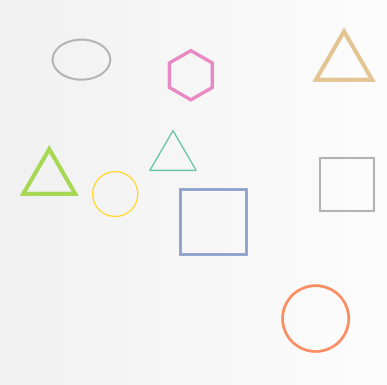[{"shape": "triangle", "thickness": 1, "radius": 0.34, "center": [0.446, 0.592]}, {"shape": "circle", "thickness": 2, "radius": 0.43, "center": [0.815, 0.173]}, {"shape": "square", "thickness": 2, "radius": 0.43, "center": [0.551, 0.424]}, {"shape": "hexagon", "thickness": 2.5, "radius": 0.32, "center": [0.493, 0.805]}, {"shape": "triangle", "thickness": 3, "radius": 0.39, "center": [0.127, 0.535]}, {"shape": "circle", "thickness": 1, "radius": 0.29, "center": [0.297, 0.496]}, {"shape": "triangle", "thickness": 3, "radius": 0.42, "center": [0.888, 0.835]}, {"shape": "oval", "thickness": 1.5, "radius": 0.37, "center": [0.21, 0.845]}, {"shape": "square", "thickness": 1.5, "radius": 0.35, "center": [0.896, 0.521]}]